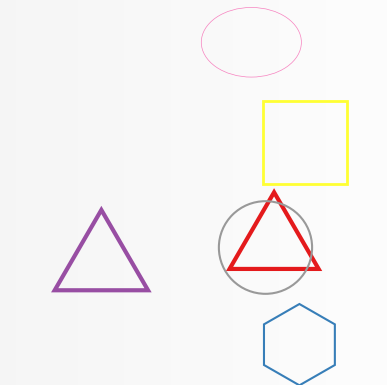[{"shape": "triangle", "thickness": 3, "radius": 0.66, "center": [0.707, 0.368]}, {"shape": "hexagon", "thickness": 1.5, "radius": 0.53, "center": [0.773, 0.105]}, {"shape": "triangle", "thickness": 3, "radius": 0.7, "center": [0.262, 0.316]}, {"shape": "square", "thickness": 2, "radius": 0.54, "center": [0.787, 0.63]}, {"shape": "oval", "thickness": 0.5, "radius": 0.65, "center": [0.649, 0.89]}, {"shape": "circle", "thickness": 1.5, "radius": 0.6, "center": [0.685, 0.357]}]